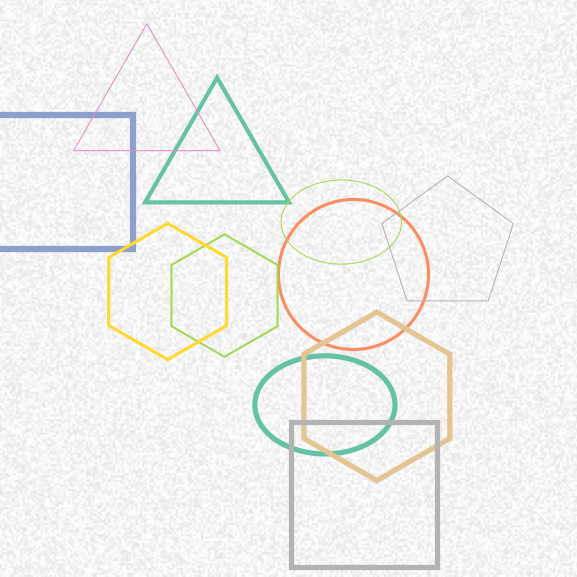[{"shape": "triangle", "thickness": 2, "radius": 0.72, "center": [0.376, 0.721]}, {"shape": "oval", "thickness": 2.5, "radius": 0.61, "center": [0.563, 0.298]}, {"shape": "circle", "thickness": 1.5, "radius": 0.65, "center": [0.612, 0.524]}, {"shape": "square", "thickness": 3, "radius": 0.58, "center": [0.114, 0.684]}, {"shape": "triangle", "thickness": 0.5, "radius": 0.73, "center": [0.254, 0.811]}, {"shape": "oval", "thickness": 0.5, "radius": 0.52, "center": [0.591, 0.615]}, {"shape": "hexagon", "thickness": 1, "radius": 0.53, "center": [0.389, 0.487]}, {"shape": "hexagon", "thickness": 1.5, "radius": 0.59, "center": [0.29, 0.494]}, {"shape": "hexagon", "thickness": 2.5, "radius": 0.73, "center": [0.653, 0.313]}, {"shape": "pentagon", "thickness": 0.5, "radius": 0.6, "center": [0.775, 0.575]}, {"shape": "square", "thickness": 2.5, "radius": 0.63, "center": [0.631, 0.143]}]